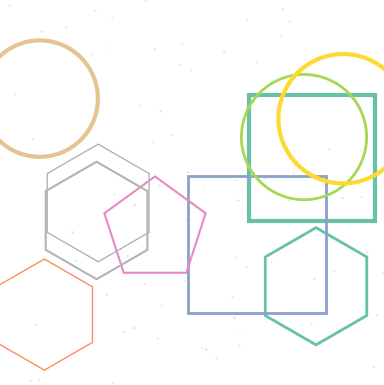[{"shape": "square", "thickness": 3, "radius": 0.82, "center": [0.809, 0.589]}, {"shape": "hexagon", "thickness": 2, "radius": 0.76, "center": [0.821, 0.256]}, {"shape": "hexagon", "thickness": 1, "radius": 0.72, "center": [0.115, 0.183]}, {"shape": "square", "thickness": 2, "radius": 0.89, "center": [0.668, 0.365]}, {"shape": "pentagon", "thickness": 1.5, "radius": 0.69, "center": [0.403, 0.403]}, {"shape": "circle", "thickness": 2, "radius": 0.81, "center": [0.79, 0.644]}, {"shape": "circle", "thickness": 3, "radius": 0.84, "center": [0.891, 0.692]}, {"shape": "circle", "thickness": 3, "radius": 0.76, "center": [0.103, 0.744]}, {"shape": "hexagon", "thickness": 1.5, "radius": 0.76, "center": [0.251, 0.427]}, {"shape": "hexagon", "thickness": 1, "radius": 0.76, "center": [0.255, 0.473]}]